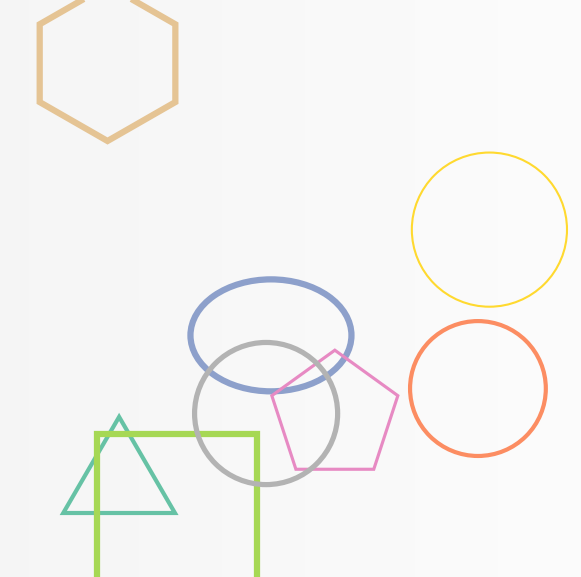[{"shape": "triangle", "thickness": 2, "radius": 0.55, "center": [0.205, 0.166]}, {"shape": "circle", "thickness": 2, "radius": 0.58, "center": [0.822, 0.326]}, {"shape": "oval", "thickness": 3, "radius": 0.69, "center": [0.466, 0.418]}, {"shape": "pentagon", "thickness": 1.5, "radius": 0.57, "center": [0.576, 0.279]}, {"shape": "square", "thickness": 3, "radius": 0.69, "center": [0.304, 0.11]}, {"shape": "circle", "thickness": 1, "radius": 0.67, "center": [0.842, 0.602]}, {"shape": "hexagon", "thickness": 3, "radius": 0.67, "center": [0.185, 0.89]}, {"shape": "circle", "thickness": 2.5, "radius": 0.62, "center": [0.458, 0.283]}]